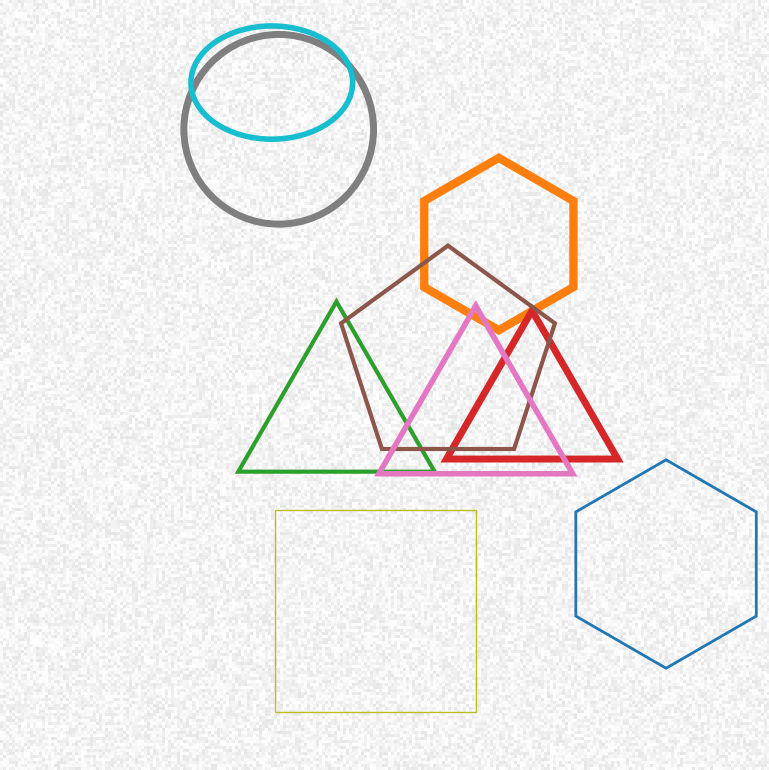[{"shape": "hexagon", "thickness": 1, "radius": 0.68, "center": [0.865, 0.268]}, {"shape": "hexagon", "thickness": 3, "radius": 0.56, "center": [0.648, 0.683]}, {"shape": "triangle", "thickness": 1.5, "radius": 0.74, "center": [0.437, 0.461]}, {"shape": "triangle", "thickness": 2.5, "radius": 0.64, "center": [0.691, 0.468]}, {"shape": "pentagon", "thickness": 1.5, "radius": 0.73, "center": [0.582, 0.535]}, {"shape": "triangle", "thickness": 2, "radius": 0.73, "center": [0.618, 0.457]}, {"shape": "circle", "thickness": 2.5, "radius": 0.62, "center": [0.362, 0.832]}, {"shape": "square", "thickness": 0.5, "radius": 0.65, "center": [0.488, 0.207]}, {"shape": "oval", "thickness": 2, "radius": 0.53, "center": [0.353, 0.893]}]